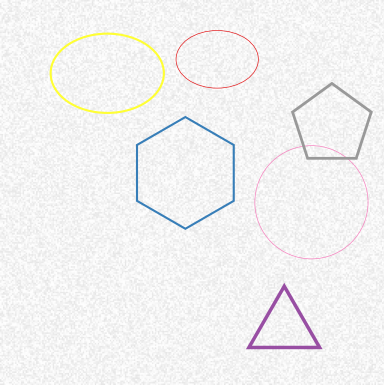[{"shape": "oval", "thickness": 0.5, "radius": 0.53, "center": [0.564, 0.846]}, {"shape": "hexagon", "thickness": 1.5, "radius": 0.73, "center": [0.481, 0.551]}, {"shape": "triangle", "thickness": 2.5, "radius": 0.53, "center": [0.738, 0.15]}, {"shape": "oval", "thickness": 1.5, "radius": 0.74, "center": [0.279, 0.81]}, {"shape": "circle", "thickness": 0.5, "radius": 0.74, "center": [0.809, 0.475]}, {"shape": "pentagon", "thickness": 2, "radius": 0.54, "center": [0.862, 0.676]}]